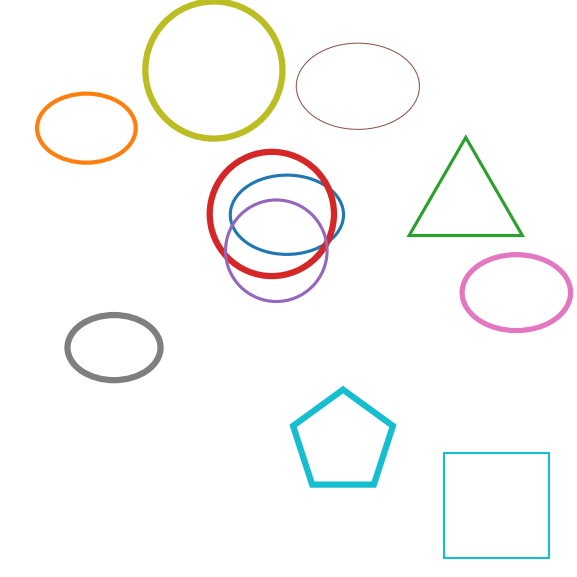[{"shape": "oval", "thickness": 1.5, "radius": 0.49, "center": [0.497, 0.627]}, {"shape": "oval", "thickness": 2, "radius": 0.43, "center": [0.15, 0.777]}, {"shape": "triangle", "thickness": 1.5, "radius": 0.57, "center": [0.807, 0.648]}, {"shape": "circle", "thickness": 3, "radius": 0.54, "center": [0.471, 0.629]}, {"shape": "circle", "thickness": 1.5, "radius": 0.44, "center": [0.478, 0.565]}, {"shape": "oval", "thickness": 0.5, "radius": 0.53, "center": [0.62, 0.85]}, {"shape": "oval", "thickness": 2.5, "radius": 0.47, "center": [0.894, 0.492]}, {"shape": "oval", "thickness": 3, "radius": 0.4, "center": [0.197, 0.397]}, {"shape": "circle", "thickness": 3, "radius": 0.59, "center": [0.37, 0.878]}, {"shape": "pentagon", "thickness": 3, "radius": 0.45, "center": [0.594, 0.234]}, {"shape": "square", "thickness": 1, "radius": 0.46, "center": [0.859, 0.124]}]